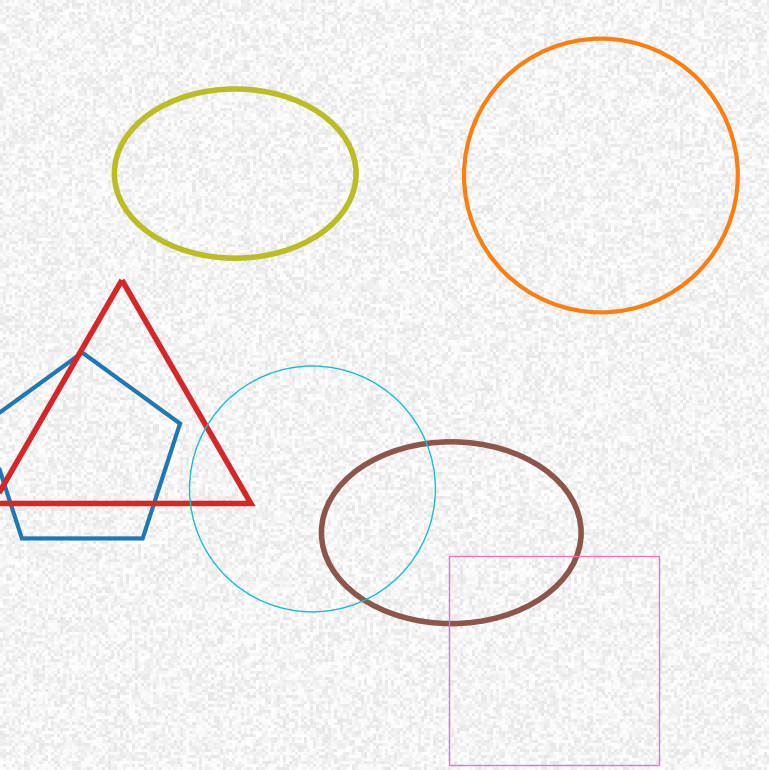[{"shape": "pentagon", "thickness": 1.5, "radius": 0.67, "center": [0.107, 0.409]}, {"shape": "circle", "thickness": 1.5, "radius": 0.89, "center": [0.78, 0.772]}, {"shape": "triangle", "thickness": 2, "radius": 0.97, "center": [0.158, 0.443]}, {"shape": "oval", "thickness": 2, "radius": 0.84, "center": [0.586, 0.308]}, {"shape": "square", "thickness": 0.5, "radius": 0.68, "center": [0.719, 0.142]}, {"shape": "oval", "thickness": 2, "radius": 0.78, "center": [0.305, 0.775]}, {"shape": "circle", "thickness": 0.5, "radius": 0.8, "center": [0.406, 0.365]}]